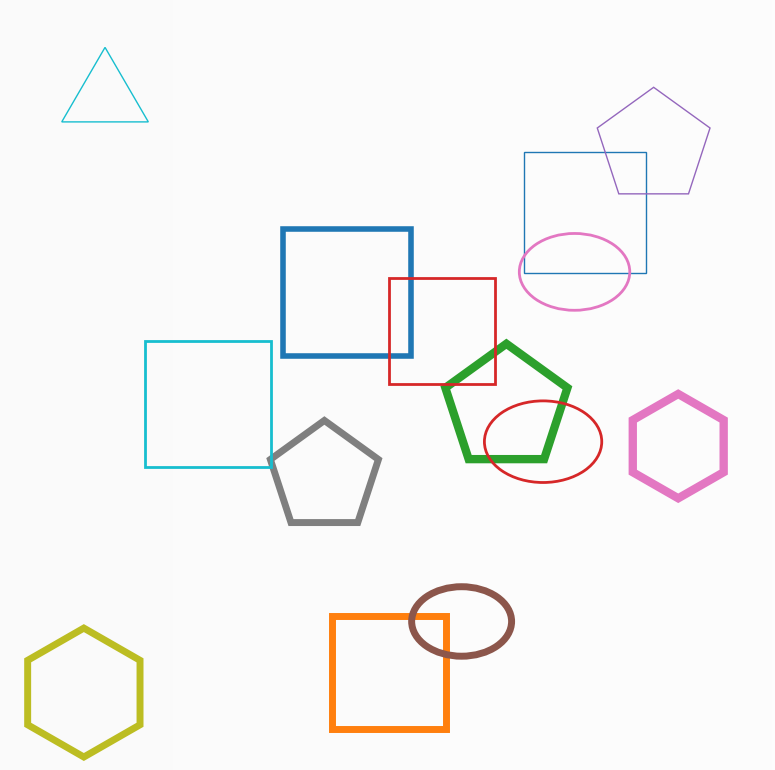[{"shape": "square", "thickness": 0.5, "radius": 0.39, "center": [0.755, 0.724]}, {"shape": "square", "thickness": 2, "radius": 0.41, "center": [0.448, 0.62]}, {"shape": "square", "thickness": 2.5, "radius": 0.37, "center": [0.502, 0.126]}, {"shape": "pentagon", "thickness": 3, "radius": 0.41, "center": [0.653, 0.471]}, {"shape": "oval", "thickness": 1, "radius": 0.38, "center": [0.701, 0.426]}, {"shape": "square", "thickness": 1, "radius": 0.34, "center": [0.57, 0.57]}, {"shape": "pentagon", "thickness": 0.5, "radius": 0.38, "center": [0.843, 0.81]}, {"shape": "oval", "thickness": 2.5, "radius": 0.32, "center": [0.596, 0.193]}, {"shape": "oval", "thickness": 1, "radius": 0.36, "center": [0.741, 0.647]}, {"shape": "hexagon", "thickness": 3, "radius": 0.34, "center": [0.875, 0.421]}, {"shape": "pentagon", "thickness": 2.5, "radius": 0.37, "center": [0.419, 0.381]}, {"shape": "hexagon", "thickness": 2.5, "radius": 0.42, "center": [0.108, 0.101]}, {"shape": "triangle", "thickness": 0.5, "radius": 0.32, "center": [0.136, 0.874]}, {"shape": "square", "thickness": 1, "radius": 0.41, "center": [0.268, 0.475]}]